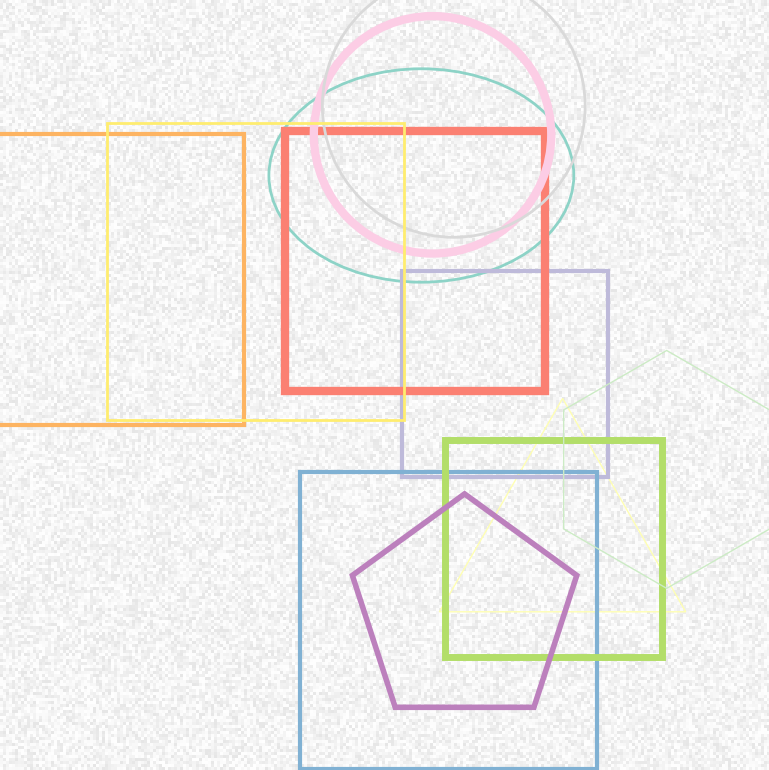[{"shape": "oval", "thickness": 1, "radius": 0.99, "center": [0.547, 0.772]}, {"shape": "triangle", "thickness": 0.5, "radius": 0.92, "center": [0.731, 0.298]}, {"shape": "square", "thickness": 1.5, "radius": 0.67, "center": [0.655, 0.514]}, {"shape": "square", "thickness": 3, "radius": 0.84, "center": [0.539, 0.661]}, {"shape": "square", "thickness": 1.5, "radius": 0.96, "center": [0.582, 0.194]}, {"shape": "square", "thickness": 1.5, "radius": 0.95, "center": [0.128, 0.637]}, {"shape": "square", "thickness": 2.5, "radius": 0.7, "center": [0.719, 0.288]}, {"shape": "circle", "thickness": 3, "radius": 0.77, "center": [0.562, 0.825]}, {"shape": "circle", "thickness": 1, "radius": 0.85, "center": [0.589, 0.862]}, {"shape": "pentagon", "thickness": 2, "radius": 0.77, "center": [0.603, 0.205]}, {"shape": "hexagon", "thickness": 0.5, "radius": 0.77, "center": [0.866, 0.39]}, {"shape": "square", "thickness": 1, "radius": 0.96, "center": [0.332, 0.647]}]